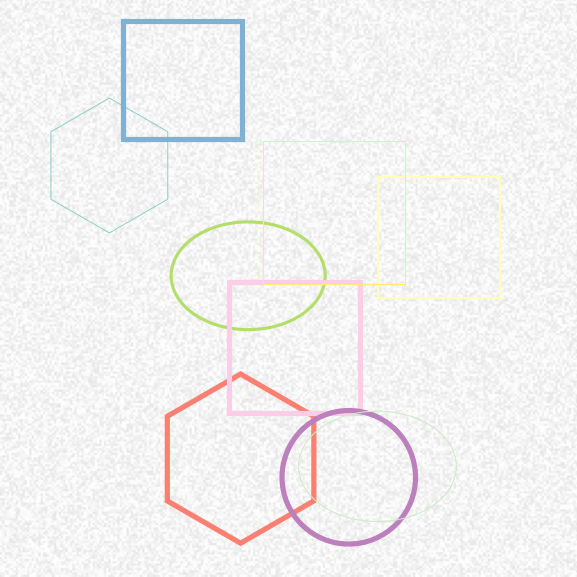[{"shape": "hexagon", "thickness": 0.5, "radius": 0.58, "center": [0.189, 0.713]}, {"shape": "square", "thickness": 1, "radius": 0.53, "center": [0.761, 0.588]}, {"shape": "hexagon", "thickness": 2.5, "radius": 0.73, "center": [0.417, 0.205]}, {"shape": "square", "thickness": 2.5, "radius": 0.51, "center": [0.316, 0.86]}, {"shape": "oval", "thickness": 1.5, "radius": 0.67, "center": [0.43, 0.522]}, {"shape": "square", "thickness": 2.5, "radius": 0.57, "center": [0.511, 0.397]}, {"shape": "circle", "thickness": 2.5, "radius": 0.58, "center": [0.604, 0.173]}, {"shape": "oval", "thickness": 0.5, "radius": 0.68, "center": [0.654, 0.192]}, {"shape": "square", "thickness": 0.5, "radius": 0.62, "center": [0.578, 0.631]}]